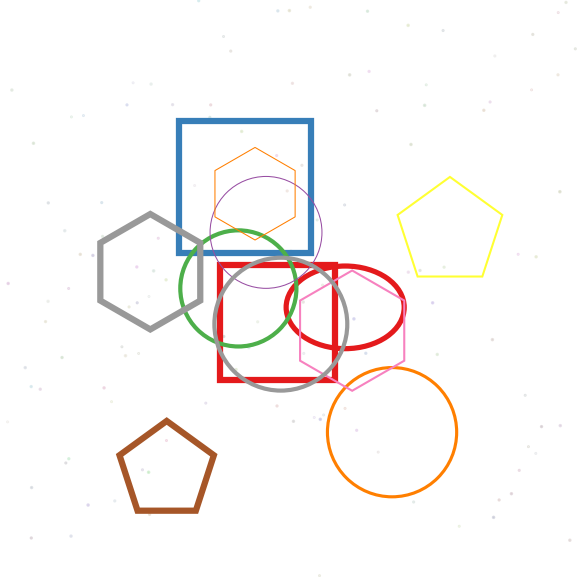[{"shape": "square", "thickness": 3, "radius": 0.5, "center": [0.48, 0.44]}, {"shape": "oval", "thickness": 2.5, "radius": 0.51, "center": [0.598, 0.467]}, {"shape": "square", "thickness": 3, "radius": 0.57, "center": [0.424, 0.675]}, {"shape": "circle", "thickness": 2, "radius": 0.5, "center": [0.413, 0.5]}, {"shape": "circle", "thickness": 0.5, "radius": 0.48, "center": [0.461, 0.597]}, {"shape": "circle", "thickness": 1.5, "radius": 0.56, "center": [0.679, 0.251]}, {"shape": "hexagon", "thickness": 0.5, "radius": 0.4, "center": [0.442, 0.664]}, {"shape": "pentagon", "thickness": 1, "radius": 0.48, "center": [0.779, 0.597]}, {"shape": "pentagon", "thickness": 3, "radius": 0.43, "center": [0.289, 0.184]}, {"shape": "hexagon", "thickness": 1, "radius": 0.52, "center": [0.61, 0.427]}, {"shape": "circle", "thickness": 2, "radius": 0.58, "center": [0.486, 0.438]}, {"shape": "hexagon", "thickness": 3, "radius": 0.5, "center": [0.26, 0.529]}]